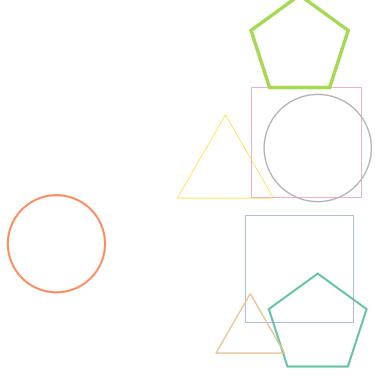[{"shape": "pentagon", "thickness": 1.5, "radius": 0.67, "center": [0.825, 0.156]}, {"shape": "circle", "thickness": 1.5, "radius": 0.63, "center": [0.147, 0.367]}, {"shape": "square", "thickness": 0.5, "radius": 0.7, "center": [0.776, 0.303]}, {"shape": "square", "thickness": 0.5, "radius": 0.71, "center": [0.795, 0.631]}, {"shape": "pentagon", "thickness": 2.5, "radius": 0.66, "center": [0.778, 0.88]}, {"shape": "triangle", "thickness": 0.5, "radius": 0.72, "center": [0.586, 0.558]}, {"shape": "triangle", "thickness": 1, "radius": 0.51, "center": [0.65, 0.134]}, {"shape": "circle", "thickness": 1, "radius": 0.7, "center": [0.825, 0.616]}]